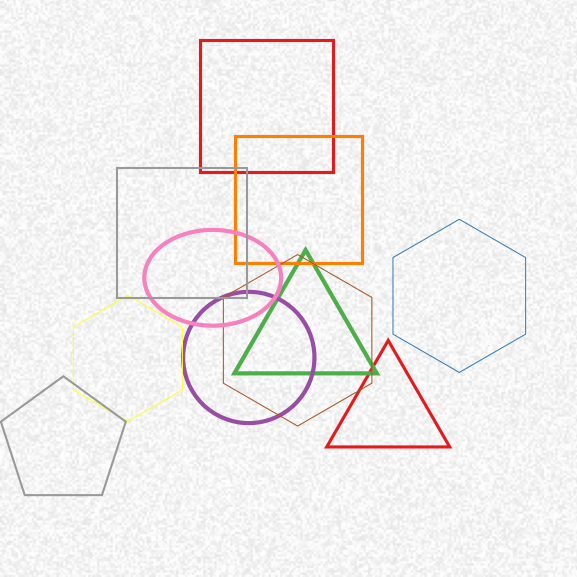[{"shape": "triangle", "thickness": 1.5, "radius": 0.61, "center": [0.672, 0.287]}, {"shape": "square", "thickness": 1.5, "radius": 0.57, "center": [0.461, 0.816]}, {"shape": "hexagon", "thickness": 0.5, "radius": 0.66, "center": [0.795, 0.487]}, {"shape": "triangle", "thickness": 2, "radius": 0.71, "center": [0.529, 0.424]}, {"shape": "circle", "thickness": 2, "radius": 0.57, "center": [0.431, 0.38]}, {"shape": "square", "thickness": 1.5, "radius": 0.55, "center": [0.517, 0.654]}, {"shape": "hexagon", "thickness": 0.5, "radius": 0.55, "center": [0.221, 0.378]}, {"shape": "hexagon", "thickness": 0.5, "radius": 0.74, "center": [0.515, 0.41]}, {"shape": "oval", "thickness": 2, "radius": 0.59, "center": [0.368, 0.518]}, {"shape": "square", "thickness": 1, "radius": 0.56, "center": [0.315, 0.596]}, {"shape": "pentagon", "thickness": 1, "radius": 0.57, "center": [0.11, 0.234]}]